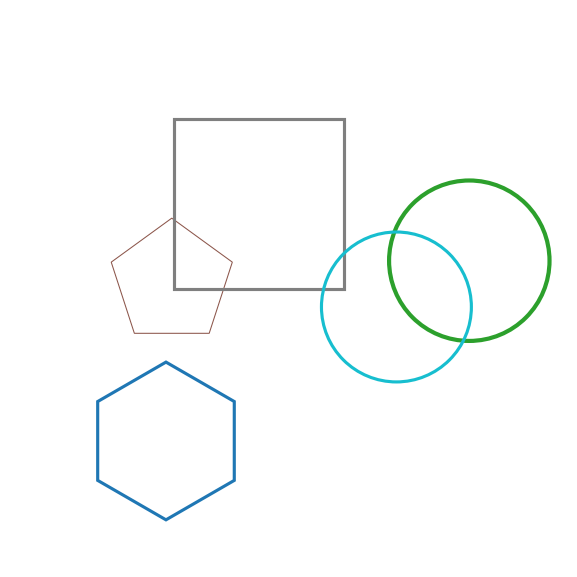[{"shape": "hexagon", "thickness": 1.5, "radius": 0.68, "center": [0.287, 0.236]}, {"shape": "circle", "thickness": 2, "radius": 0.69, "center": [0.813, 0.548]}, {"shape": "pentagon", "thickness": 0.5, "radius": 0.55, "center": [0.297, 0.511]}, {"shape": "square", "thickness": 1.5, "radius": 0.74, "center": [0.449, 0.647]}, {"shape": "circle", "thickness": 1.5, "radius": 0.65, "center": [0.686, 0.468]}]